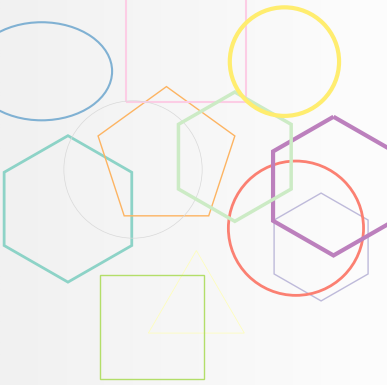[{"shape": "hexagon", "thickness": 2, "radius": 0.95, "center": [0.175, 0.457]}, {"shape": "triangle", "thickness": 0.5, "radius": 0.71, "center": [0.507, 0.206]}, {"shape": "hexagon", "thickness": 1, "radius": 0.7, "center": [0.829, 0.358]}, {"shape": "circle", "thickness": 2, "radius": 0.87, "center": [0.764, 0.407]}, {"shape": "oval", "thickness": 1.5, "radius": 0.91, "center": [0.107, 0.815]}, {"shape": "pentagon", "thickness": 1, "radius": 0.93, "center": [0.43, 0.59]}, {"shape": "square", "thickness": 1, "radius": 0.67, "center": [0.392, 0.15]}, {"shape": "square", "thickness": 1.5, "radius": 0.78, "center": [0.48, 0.891]}, {"shape": "circle", "thickness": 0.5, "radius": 0.89, "center": [0.343, 0.56]}, {"shape": "hexagon", "thickness": 3, "radius": 0.9, "center": [0.861, 0.517]}, {"shape": "hexagon", "thickness": 2.5, "radius": 0.84, "center": [0.606, 0.593]}, {"shape": "circle", "thickness": 3, "radius": 0.7, "center": [0.734, 0.84]}]